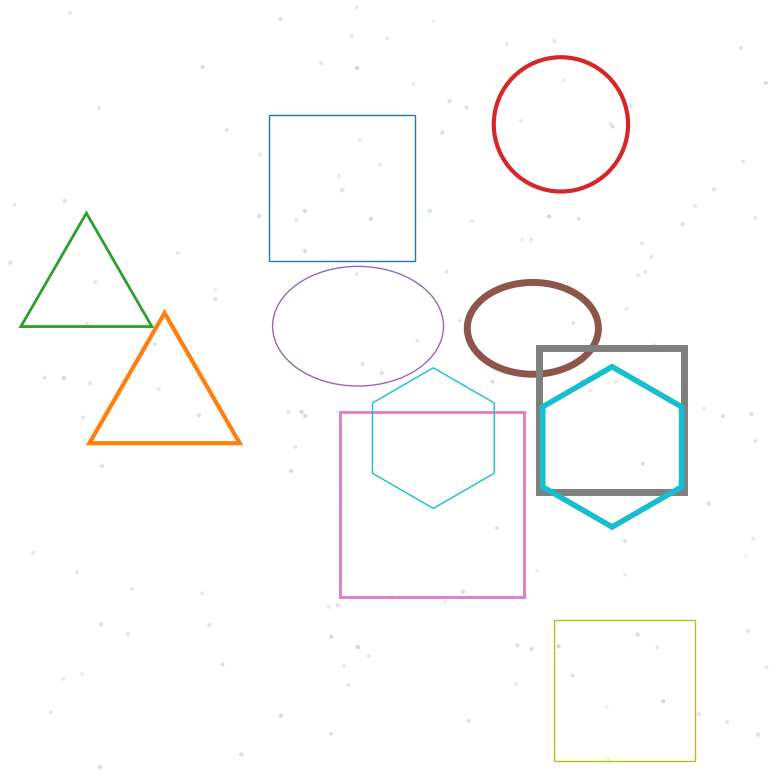[{"shape": "square", "thickness": 0.5, "radius": 0.47, "center": [0.444, 0.756]}, {"shape": "triangle", "thickness": 1.5, "radius": 0.56, "center": [0.214, 0.481]}, {"shape": "triangle", "thickness": 1, "radius": 0.49, "center": [0.112, 0.625]}, {"shape": "circle", "thickness": 1.5, "radius": 0.44, "center": [0.728, 0.838]}, {"shape": "oval", "thickness": 0.5, "radius": 0.55, "center": [0.465, 0.576]}, {"shape": "oval", "thickness": 2.5, "radius": 0.43, "center": [0.692, 0.574]}, {"shape": "square", "thickness": 1, "radius": 0.6, "center": [0.561, 0.345]}, {"shape": "square", "thickness": 2.5, "radius": 0.47, "center": [0.794, 0.454]}, {"shape": "square", "thickness": 0.5, "radius": 0.46, "center": [0.811, 0.103]}, {"shape": "hexagon", "thickness": 0.5, "radius": 0.46, "center": [0.563, 0.431]}, {"shape": "hexagon", "thickness": 2, "radius": 0.52, "center": [0.795, 0.42]}]